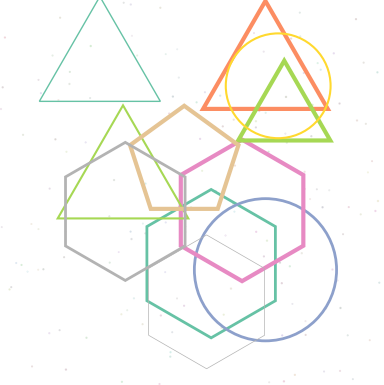[{"shape": "triangle", "thickness": 1, "radius": 0.91, "center": [0.259, 0.827]}, {"shape": "hexagon", "thickness": 2, "radius": 0.96, "center": [0.548, 0.315]}, {"shape": "triangle", "thickness": 3, "radius": 0.93, "center": [0.689, 0.811]}, {"shape": "circle", "thickness": 2, "radius": 0.92, "center": [0.69, 0.299]}, {"shape": "hexagon", "thickness": 3, "radius": 0.92, "center": [0.629, 0.454]}, {"shape": "triangle", "thickness": 1.5, "radius": 0.98, "center": [0.319, 0.531]}, {"shape": "triangle", "thickness": 3, "radius": 0.69, "center": [0.738, 0.704]}, {"shape": "circle", "thickness": 1.5, "radius": 0.68, "center": [0.723, 0.777]}, {"shape": "pentagon", "thickness": 3, "radius": 0.74, "center": [0.479, 0.577]}, {"shape": "hexagon", "thickness": 0.5, "radius": 0.87, "center": [0.537, 0.216]}, {"shape": "hexagon", "thickness": 2, "radius": 0.9, "center": [0.325, 0.451]}]